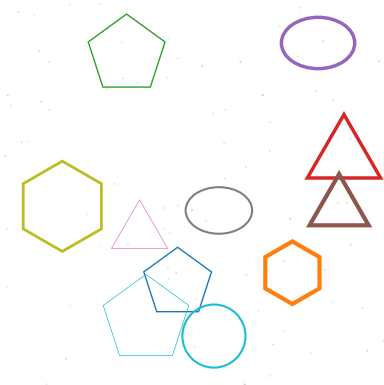[{"shape": "pentagon", "thickness": 1, "radius": 0.46, "center": [0.461, 0.265]}, {"shape": "hexagon", "thickness": 3, "radius": 0.41, "center": [0.76, 0.292]}, {"shape": "pentagon", "thickness": 1, "radius": 0.52, "center": [0.329, 0.859]}, {"shape": "triangle", "thickness": 2.5, "radius": 0.55, "center": [0.893, 0.593]}, {"shape": "oval", "thickness": 2.5, "radius": 0.48, "center": [0.826, 0.888]}, {"shape": "triangle", "thickness": 3, "radius": 0.44, "center": [0.881, 0.459]}, {"shape": "triangle", "thickness": 0.5, "radius": 0.42, "center": [0.363, 0.397]}, {"shape": "oval", "thickness": 1.5, "radius": 0.43, "center": [0.569, 0.453]}, {"shape": "hexagon", "thickness": 2, "radius": 0.59, "center": [0.162, 0.464]}, {"shape": "circle", "thickness": 1.5, "radius": 0.41, "center": [0.556, 0.127]}, {"shape": "pentagon", "thickness": 0.5, "radius": 0.58, "center": [0.379, 0.171]}]